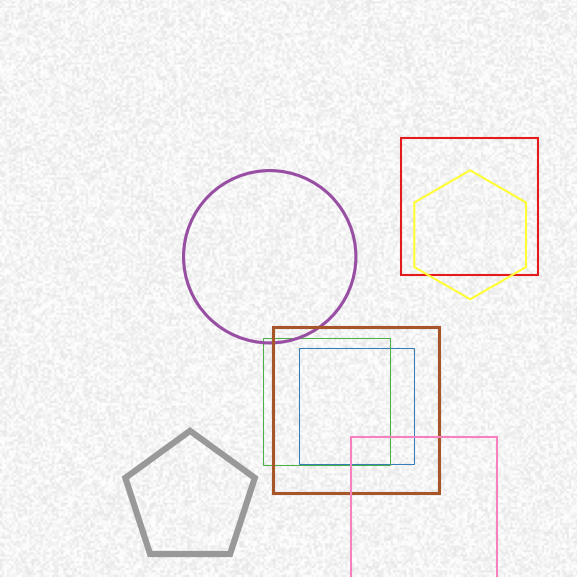[{"shape": "square", "thickness": 1, "radius": 0.59, "center": [0.813, 0.641]}, {"shape": "square", "thickness": 0.5, "radius": 0.5, "center": [0.617, 0.296]}, {"shape": "square", "thickness": 0.5, "radius": 0.55, "center": [0.566, 0.303]}, {"shape": "circle", "thickness": 1.5, "radius": 0.75, "center": [0.467, 0.555]}, {"shape": "hexagon", "thickness": 1, "radius": 0.56, "center": [0.814, 0.593]}, {"shape": "square", "thickness": 1.5, "radius": 0.72, "center": [0.616, 0.289]}, {"shape": "square", "thickness": 1, "radius": 0.63, "center": [0.734, 0.117]}, {"shape": "pentagon", "thickness": 3, "radius": 0.59, "center": [0.329, 0.135]}]